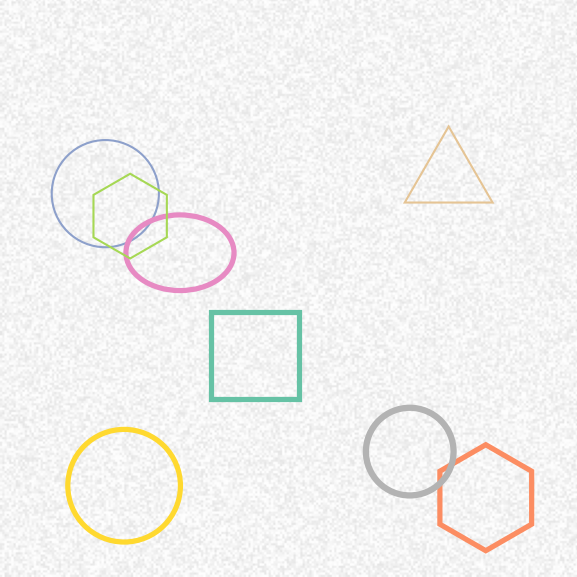[{"shape": "square", "thickness": 2.5, "radius": 0.38, "center": [0.441, 0.383]}, {"shape": "hexagon", "thickness": 2.5, "radius": 0.46, "center": [0.841, 0.137]}, {"shape": "circle", "thickness": 1, "radius": 0.46, "center": [0.182, 0.664]}, {"shape": "oval", "thickness": 2.5, "radius": 0.47, "center": [0.312, 0.561]}, {"shape": "hexagon", "thickness": 1, "radius": 0.37, "center": [0.225, 0.625]}, {"shape": "circle", "thickness": 2.5, "radius": 0.49, "center": [0.215, 0.158]}, {"shape": "triangle", "thickness": 1, "radius": 0.44, "center": [0.777, 0.692]}, {"shape": "circle", "thickness": 3, "radius": 0.38, "center": [0.709, 0.217]}]